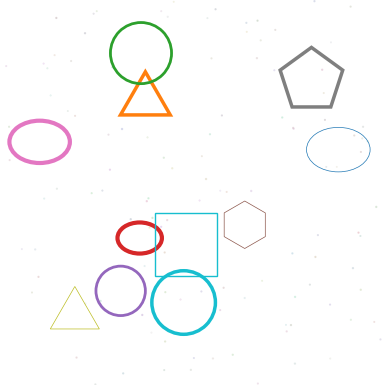[{"shape": "oval", "thickness": 0.5, "radius": 0.41, "center": [0.879, 0.611]}, {"shape": "triangle", "thickness": 2.5, "radius": 0.37, "center": [0.378, 0.739]}, {"shape": "circle", "thickness": 2, "radius": 0.4, "center": [0.366, 0.862]}, {"shape": "oval", "thickness": 3, "radius": 0.29, "center": [0.363, 0.382]}, {"shape": "circle", "thickness": 2, "radius": 0.32, "center": [0.313, 0.245]}, {"shape": "hexagon", "thickness": 0.5, "radius": 0.31, "center": [0.636, 0.416]}, {"shape": "oval", "thickness": 3, "radius": 0.39, "center": [0.103, 0.632]}, {"shape": "pentagon", "thickness": 2.5, "radius": 0.43, "center": [0.809, 0.791]}, {"shape": "triangle", "thickness": 0.5, "radius": 0.37, "center": [0.194, 0.182]}, {"shape": "square", "thickness": 1, "radius": 0.41, "center": [0.482, 0.365]}, {"shape": "circle", "thickness": 2.5, "radius": 0.41, "center": [0.477, 0.214]}]